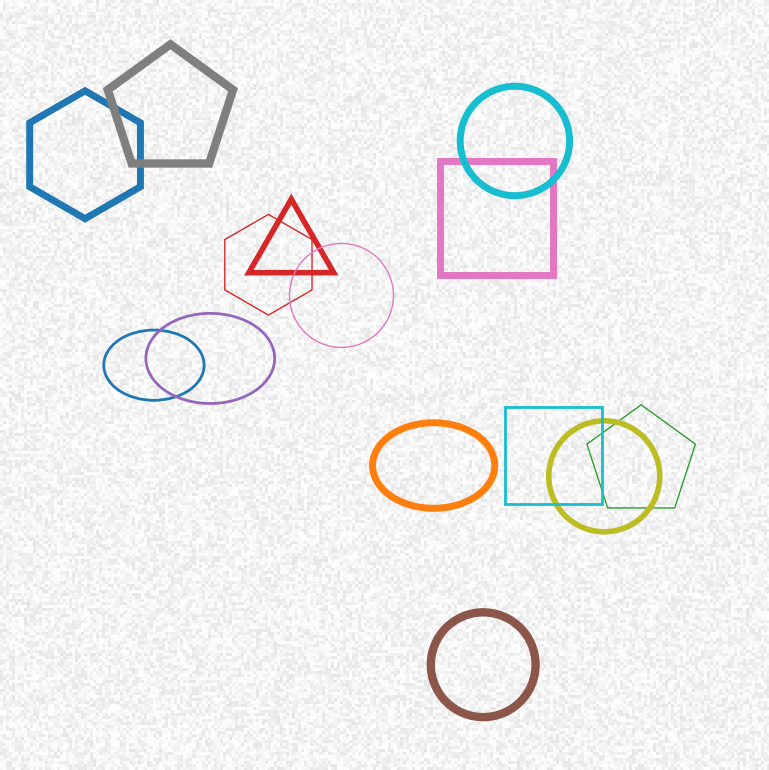[{"shape": "hexagon", "thickness": 2.5, "radius": 0.42, "center": [0.11, 0.799]}, {"shape": "oval", "thickness": 1, "radius": 0.33, "center": [0.2, 0.526]}, {"shape": "oval", "thickness": 2.5, "radius": 0.4, "center": [0.563, 0.395]}, {"shape": "pentagon", "thickness": 0.5, "radius": 0.37, "center": [0.833, 0.4]}, {"shape": "hexagon", "thickness": 0.5, "radius": 0.33, "center": [0.349, 0.656]}, {"shape": "triangle", "thickness": 2, "radius": 0.32, "center": [0.378, 0.678]}, {"shape": "oval", "thickness": 1, "radius": 0.42, "center": [0.273, 0.535]}, {"shape": "circle", "thickness": 3, "radius": 0.34, "center": [0.628, 0.137]}, {"shape": "square", "thickness": 2.5, "radius": 0.37, "center": [0.645, 0.717]}, {"shape": "circle", "thickness": 0.5, "radius": 0.34, "center": [0.444, 0.616]}, {"shape": "pentagon", "thickness": 3, "radius": 0.43, "center": [0.221, 0.857]}, {"shape": "circle", "thickness": 2, "radius": 0.36, "center": [0.785, 0.381]}, {"shape": "square", "thickness": 1, "radius": 0.32, "center": [0.719, 0.409]}, {"shape": "circle", "thickness": 2.5, "radius": 0.36, "center": [0.669, 0.817]}]